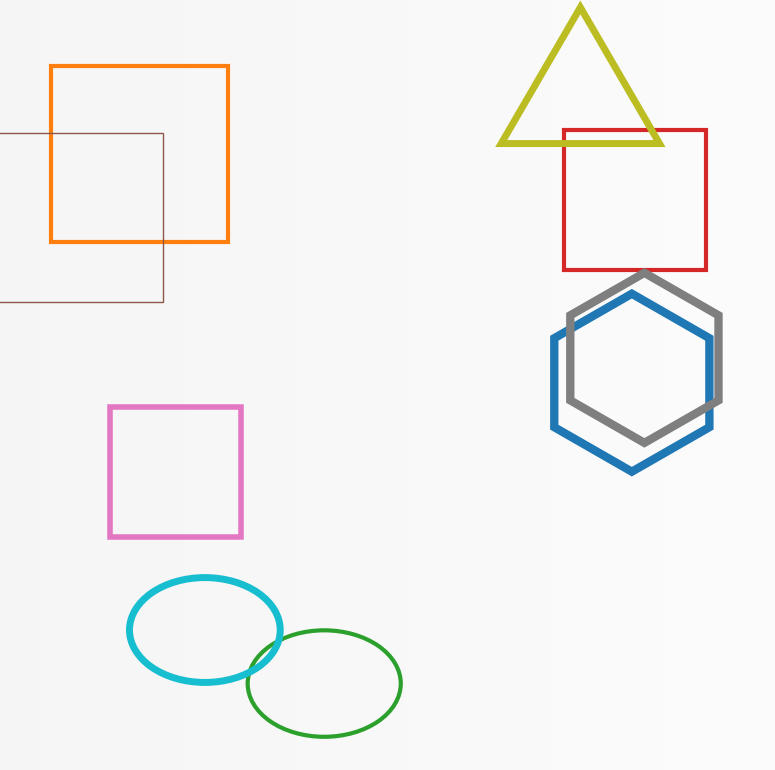[{"shape": "hexagon", "thickness": 3, "radius": 0.58, "center": [0.815, 0.503]}, {"shape": "square", "thickness": 1.5, "radius": 0.57, "center": [0.18, 0.8]}, {"shape": "oval", "thickness": 1.5, "radius": 0.49, "center": [0.418, 0.112]}, {"shape": "square", "thickness": 1.5, "radius": 0.46, "center": [0.819, 0.74]}, {"shape": "square", "thickness": 0.5, "radius": 0.55, "center": [0.101, 0.717]}, {"shape": "square", "thickness": 2, "radius": 0.42, "center": [0.227, 0.387]}, {"shape": "hexagon", "thickness": 3, "radius": 0.55, "center": [0.831, 0.535]}, {"shape": "triangle", "thickness": 2.5, "radius": 0.59, "center": [0.749, 0.873]}, {"shape": "oval", "thickness": 2.5, "radius": 0.49, "center": [0.264, 0.182]}]